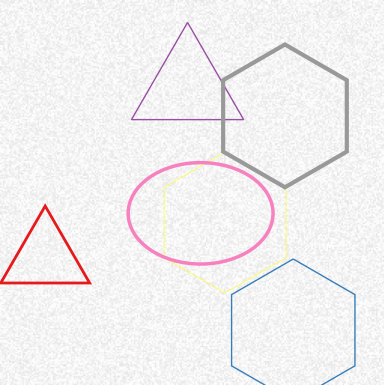[{"shape": "triangle", "thickness": 2, "radius": 0.67, "center": [0.117, 0.332]}, {"shape": "hexagon", "thickness": 1, "radius": 0.93, "center": [0.762, 0.142]}, {"shape": "triangle", "thickness": 1, "radius": 0.84, "center": [0.487, 0.773]}, {"shape": "hexagon", "thickness": 0.5, "radius": 0.91, "center": [0.584, 0.422]}, {"shape": "oval", "thickness": 2.5, "radius": 0.94, "center": [0.521, 0.446]}, {"shape": "hexagon", "thickness": 3, "radius": 0.93, "center": [0.74, 0.699]}]